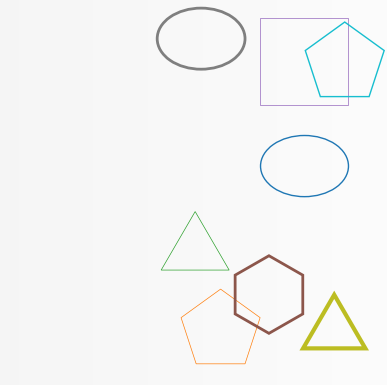[{"shape": "oval", "thickness": 1, "radius": 0.57, "center": [0.786, 0.569]}, {"shape": "pentagon", "thickness": 0.5, "radius": 0.54, "center": [0.569, 0.142]}, {"shape": "triangle", "thickness": 0.5, "radius": 0.51, "center": [0.504, 0.349]}, {"shape": "square", "thickness": 0.5, "radius": 0.57, "center": [0.784, 0.841]}, {"shape": "hexagon", "thickness": 2, "radius": 0.5, "center": [0.694, 0.235]}, {"shape": "oval", "thickness": 2, "radius": 0.57, "center": [0.519, 0.9]}, {"shape": "triangle", "thickness": 3, "radius": 0.46, "center": [0.863, 0.142]}, {"shape": "pentagon", "thickness": 1, "radius": 0.54, "center": [0.89, 0.836]}]